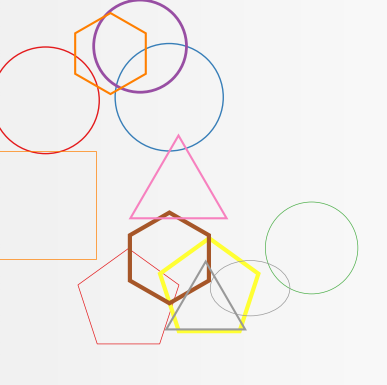[{"shape": "circle", "thickness": 1, "radius": 0.69, "center": [0.118, 0.739]}, {"shape": "pentagon", "thickness": 0.5, "radius": 0.69, "center": [0.331, 0.218]}, {"shape": "circle", "thickness": 1, "radius": 0.7, "center": [0.437, 0.747]}, {"shape": "circle", "thickness": 0.5, "radius": 0.6, "center": [0.804, 0.356]}, {"shape": "circle", "thickness": 2, "radius": 0.6, "center": [0.361, 0.88]}, {"shape": "square", "thickness": 0.5, "radius": 0.7, "center": [0.108, 0.468]}, {"shape": "hexagon", "thickness": 1.5, "radius": 0.53, "center": [0.285, 0.861]}, {"shape": "pentagon", "thickness": 3, "radius": 0.67, "center": [0.54, 0.248]}, {"shape": "hexagon", "thickness": 3, "radius": 0.59, "center": [0.437, 0.33]}, {"shape": "triangle", "thickness": 1.5, "radius": 0.72, "center": [0.461, 0.505]}, {"shape": "triangle", "thickness": 1.5, "radius": 0.59, "center": [0.531, 0.203]}, {"shape": "oval", "thickness": 0.5, "radius": 0.51, "center": [0.645, 0.251]}]